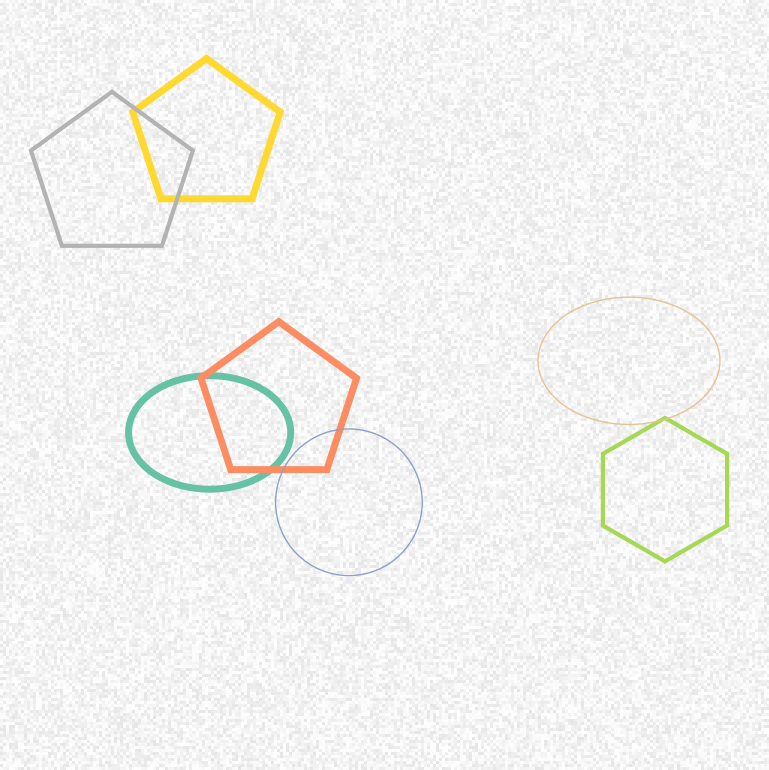[{"shape": "oval", "thickness": 2.5, "radius": 0.53, "center": [0.272, 0.438]}, {"shape": "pentagon", "thickness": 2.5, "radius": 0.53, "center": [0.362, 0.476]}, {"shape": "circle", "thickness": 0.5, "radius": 0.48, "center": [0.453, 0.348]}, {"shape": "hexagon", "thickness": 1.5, "radius": 0.47, "center": [0.864, 0.364]}, {"shape": "pentagon", "thickness": 2.5, "radius": 0.5, "center": [0.268, 0.823]}, {"shape": "oval", "thickness": 0.5, "radius": 0.59, "center": [0.817, 0.531]}, {"shape": "pentagon", "thickness": 1.5, "radius": 0.55, "center": [0.145, 0.77]}]